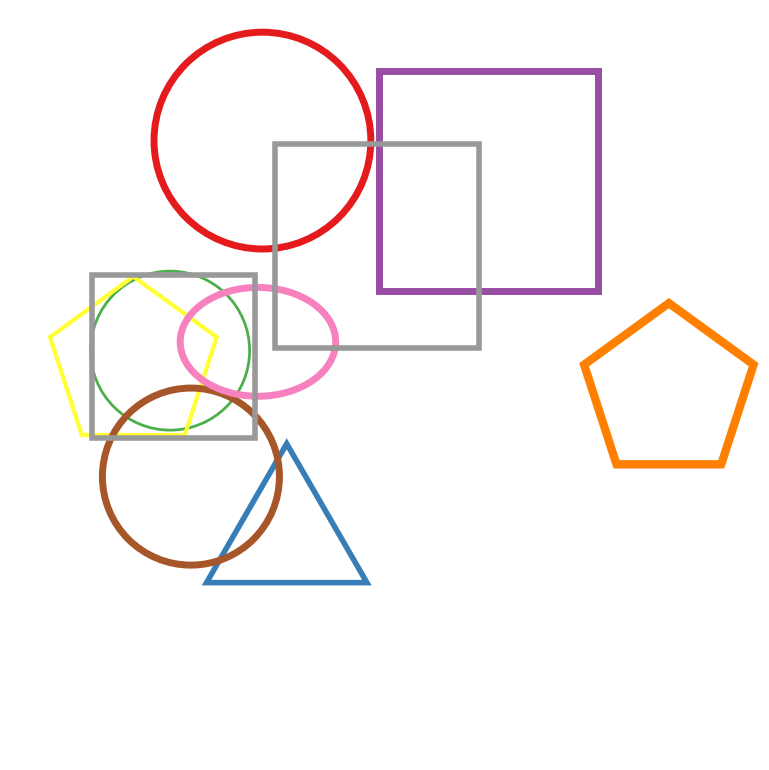[{"shape": "circle", "thickness": 2.5, "radius": 0.7, "center": [0.341, 0.817]}, {"shape": "triangle", "thickness": 2, "radius": 0.6, "center": [0.372, 0.303]}, {"shape": "circle", "thickness": 1, "radius": 0.52, "center": [0.221, 0.545]}, {"shape": "square", "thickness": 2.5, "radius": 0.71, "center": [0.634, 0.765]}, {"shape": "pentagon", "thickness": 3, "radius": 0.58, "center": [0.869, 0.491]}, {"shape": "pentagon", "thickness": 1.5, "radius": 0.57, "center": [0.173, 0.527]}, {"shape": "circle", "thickness": 2.5, "radius": 0.57, "center": [0.248, 0.381]}, {"shape": "oval", "thickness": 2.5, "radius": 0.5, "center": [0.335, 0.556]}, {"shape": "square", "thickness": 2, "radius": 0.66, "center": [0.49, 0.68]}, {"shape": "square", "thickness": 2, "radius": 0.53, "center": [0.225, 0.537]}]